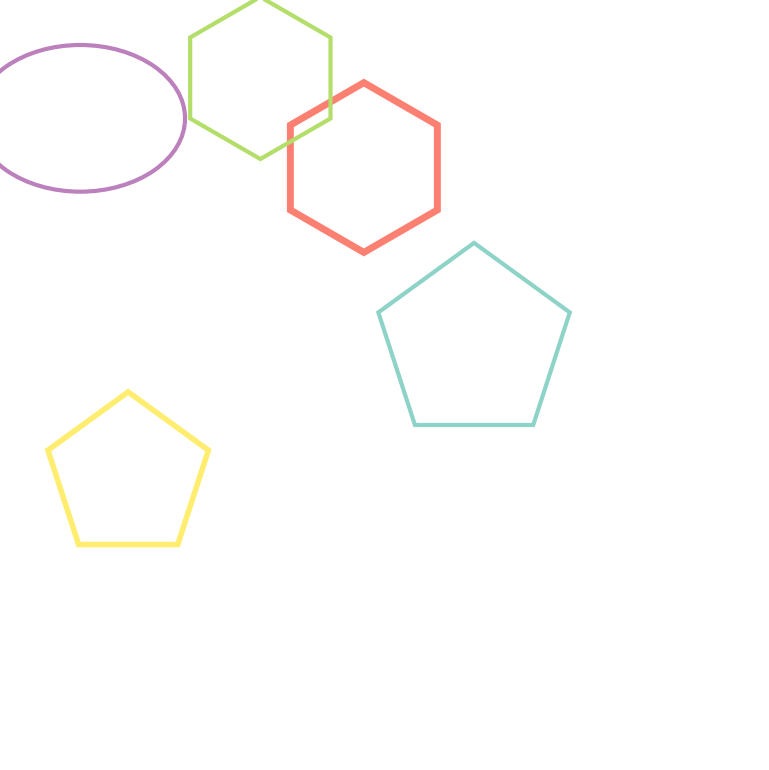[{"shape": "pentagon", "thickness": 1.5, "radius": 0.65, "center": [0.616, 0.554]}, {"shape": "hexagon", "thickness": 2.5, "radius": 0.55, "center": [0.473, 0.782]}, {"shape": "hexagon", "thickness": 1.5, "radius": 0.53, "center": [0.338, 0.899]}, {"shape": "oval", "thickness": 1.5, "radius": 0.68, "center": [0.104, 0.846]}, {"shape": "pentagon", "thickness": 2, "radius": 0.55, "center": [0.166, 0.381]}]